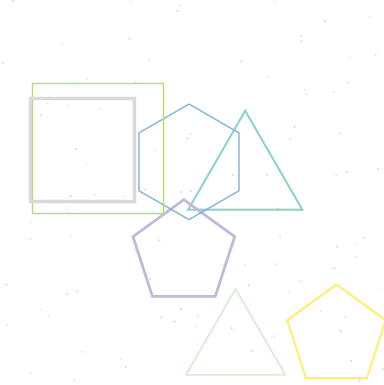[{"shape": "triangle", "thickness": 1.5, "radius": 0.86, "center": [0.637, 0.541]}, {"shape": "pentagon", "thickness": 2, "radius": 0.69, "center": [0.477, 0.342]}, {"shape": "hexagon", "thickness": 1, "radius": 0.75, "center": [0.491, 0.58]}, {"shape": "square", "thickness": 1, "radius": 0.85, "center": [0.253, 0.615]}, {"shape": "square", "thickness": 2.5, "radius": 0.67, "center": [0.213, 0.611]}, {"shape": "triangle", "thickness": 1, "radius": 0.74, "center": [0.612, 0.101]}, {"shape": "pentagon", "thickness": 1.5, "radius": 0.67, "center": [0.874, 0.127]}]